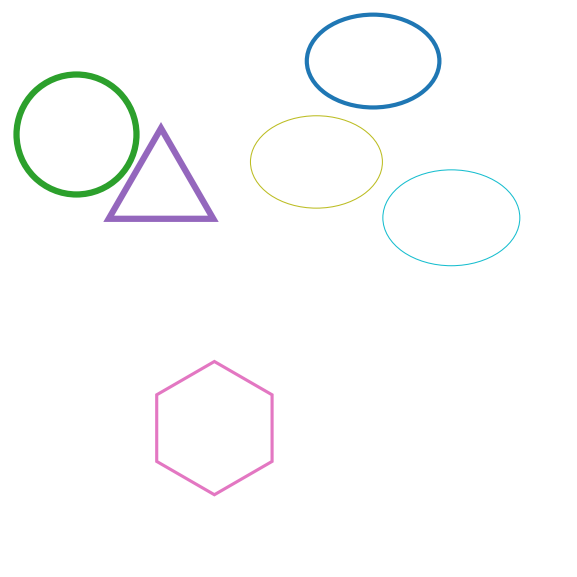[{"shape": "oval", "thickness": 2, "radius": 0.57, "center": [0.646, 0.893]}, {"shape": "circle", "thickness": 3, "radius": 0.52, "center": [0.132, 0.766]}, {"shape": "triangle", "thickness": 3, "radius": 0.52, "center": [0.279, 0.673]}, {"shape": "hexagon", "thickness": 1.5, "radius": 0.58, "center": [0.371, 0.258]}, {"shape": "oval", "thickness": 0.5, "radius": 0.57, "center": [0.548, 0.719]}, {"shape": "oval", "thickness": 0.5, "radius": 0.59, "center": [0.782, 0.622]}]